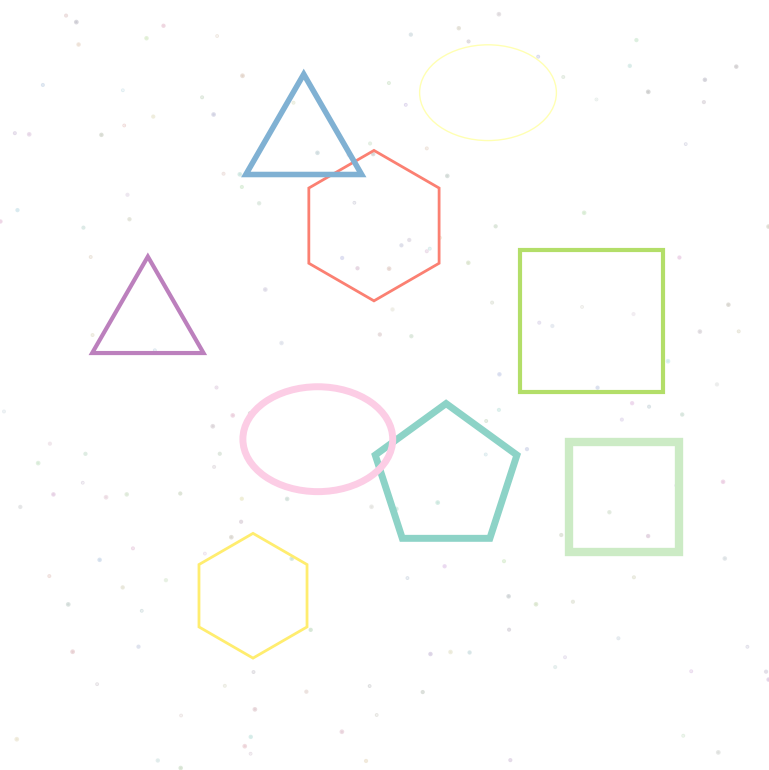[{"shape": "pentagon", "thickness": 2.5, "radius": 0.48, "center": [0.579, 0.379]}, {"shape": "oval", "thickness": 0.5, "radius": 0.44, "center": [0.634, 0.88]}, {"shape": "hexagon", "thickness": 1, "radius": 0.49, "center": [0.486, 0.707]}, {"shape": "triangle", "thickness": 2, "radius": 0.43, "center": [0.394, 0.817]}, {"shape": "square", "thickness": 1.5, "radius": 0.46, "center": [0.768, 0.583]}, {"shape": "oval", "thickness": 2.5, "radius": 0.49, "center": [0.413, 0.43]}, {"shape": "triangle", "thickness": 1.5, "radius": 0.42, "center": [0.192, 0.583]}, {"shape": "square", "thickness": 3, "radius": 0.36, "center": [0.81, 0.355]}, {"shape": "hexagon", "thickness": 1, "radius": 0.41, "center": [0.329, 0.226]}]